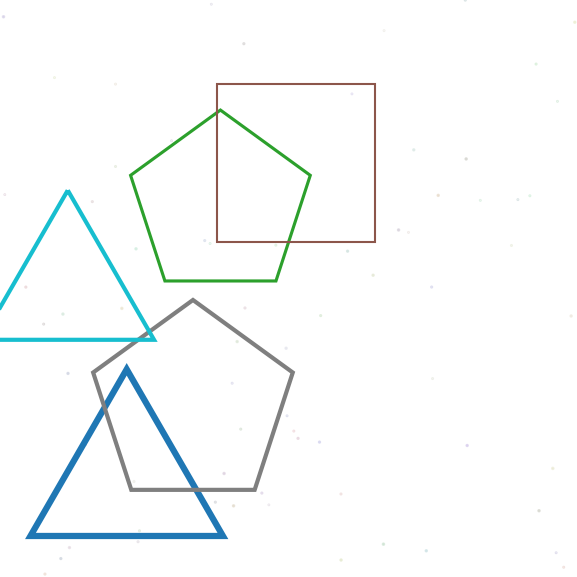[{"shape": "triangle", "thickness": 3, "radius": 0.96, "center": [0.219, 0.167]}, {"shape": "pentagon", "thickness": 1.5, "radius": 0.82, "center": [0.382, 0.645]}, {"shape": "square", "thickness": 1, "radius": 0.69, "center": [0.513, 0.717]}, {"shape": "pentagon", "thickness": 2, "radius": 0.91, "center": [0.334, 0.298]}, {"shape": "triangle", "thickness": 2, "radius": 0.86, "center": [0.117, 0.497]}]